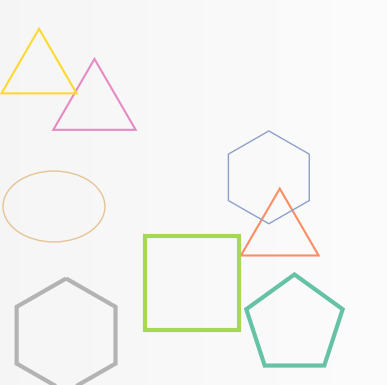[{"shape": "pentagon", "thickness": 3, "radius": 0.65, "center": [0.76, 0.156]}, {"shape": "triangle", "thickness": 1.5, "radius": 0.58, "center": [0.722, 0.394]}, {"shape": "hexagon", "thickness": 1, "radius": 0.6, "center": [0.694, 0.539]}, {"shape": "triangle", "thickness": 1.5, "radius": 0.61, "center": [0.244, 0.724]}, {"shape": "square", "thickness": 3, "radius": 0.61, "center": [0.496, 0.265]}, {"shape": "triangle", "thickness": 1.5, "radius": 0.56, "center": [0.101, 0.813]}, {"shape": "oval", "thickness": 1, "radius": 0.66, "center": [0.139, 0.464]}, {"shape": "hexagon", "thickness": 3, "radius": 0.74, "center": [0.171, 0.129]}]